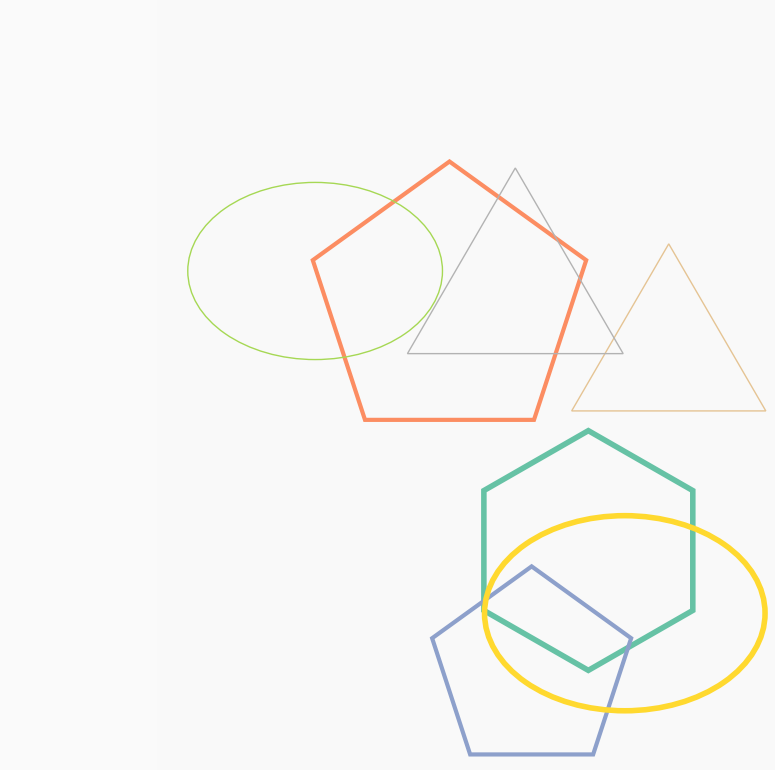[{"shape": "hexagon", "thickness": 2, "radius": 0.78, "center": [0.759, 0.285]}, {"shape": "pentagon", "thickness": 1.5, "radius": 0.93, "center": [0.58, 0.605]}, {"shape": "pentagon", "thickness": 1.5, "radius": 0.68, "center": [0.686, 0.129]}, {"shape": "oval", "thickness": 0.5, "radius": 0.82, "center": [0.407, 0.648]}, {"shape": "oval", "thickness": 2, "radius": 0.9, "center": [0.806, 0.204]}, {"shape": "triangle", "thickness": 0.5, "radius": 0.72, "center": [0.863, 0.539]}, {"shape": "triangle", "thickness": 0.5, "radius": 0.8, "center": [0.665, 0.621]}]